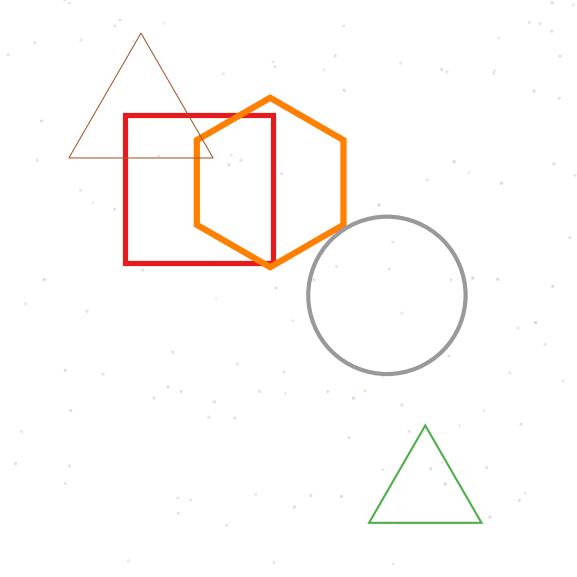[{"shape": "square", "thickness": 2.5, "radius": 0.64, "center": [0.344, 0.671]}, {"shape": "triangle", "thickness": 1, "radius": 0.56, "center": [0.736, 0.15]}, {"shape": "hexagon", "thickness": 3, "radius": 0.73, "center": [0.468, 0.683]}, {"shape": "triangle", "thickness": 0.5, "radius": 0.72, "center": [0.244, 0.798]}, {"shape": "circle", "thickness": 2, "radius": 0.68, "center": [0.67, 0.488]}]